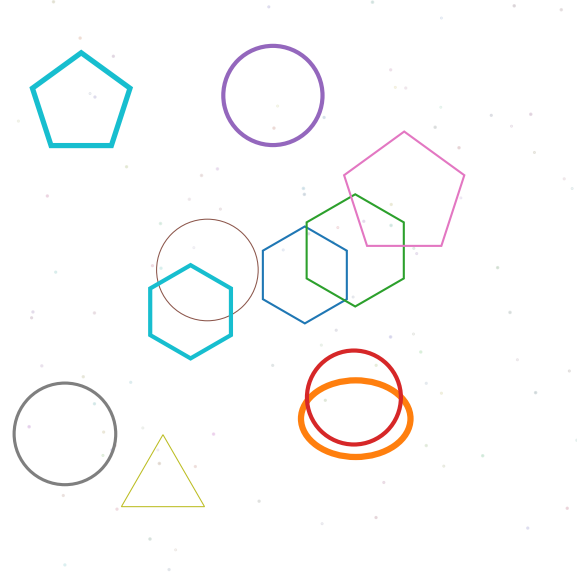[{"shape": "hexagon", "thickness": 1, "radius": 0.42, "center": [0.528, 0.523]}, {"shape": "oval", "thickness": 3, "radius": 0.47, "center": [0.616, 0.274]}, {"shape": "hexagon", "thickness": 1, "radius": 0.49, "center": [0.615, 0.566]}, {"shape": "circle", "thickness": 2, "radius": 0.41, "center": [0.613, 0.311]}, {"shape": "circle", "thickness": 2, "radius": 0.43, "center": [0.473, 0.834]}, {"shape": "circle", "thickness": 0.5, "radius": 0.44, "center": [0.359, 0.532]}, {"shape": "pentagon", "thickness": 1, "radius": 0.55, "center": [0.7, 0.662]}, {"shape": "circle", "thickness": 1.5, "radius": 0.44, "center": [0.112, 0.248]}, {"shape": "triangle", "thickness": 0.5, "radius": 0.42, "center": [0.282, 0.163]}, {"shape": "hexagon", "thickness": 2, "radius": 0.4, "center": [0.33, 0.459]}, {"shape": "pentagon", "thickness": 2.5, "radius": 0.44, "center": [0.141, 0.819]}]